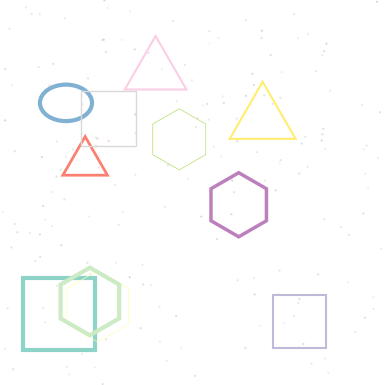[{"shape": "square", "thickness": 3, "radius": 0.46, "center": [0.153, 0.184]}, {"shape": "hexagon", "thickness": 0.5, "radius": 0.46, "center": [0.254, 0.204]}, {"shape": "square", "thickness": 1.5, "radius": 0.34, "center": [0.779, 0.166]}, {"shape": "triangle", "thickness": 2, "radius": 0.33, "center": [0.221, 0.578]}, {"shape": "oval", "thickness": 3, "radius": 0.34, "center": [0.171, 0.733]}, {"shape": "hexagon", "thickness": 0.5, "radius": 0.4, "center": [0.466, 0.638]}, {"shape": "triangle", "thickness": 1.5, "radius": 0.46, "center": [0.404, 0.814]}, {"shape": "square", "thickness": 1, "radius": 0.35, "center": [0.281, 0.692]}, {"shape": "hexagon", "thickness": 2.5, "radius": 0.42, "center": [0.62, 0.468]}, {"shape": "hexagon", "thickness": 3, "radius": 0.44, "center": [0.233, 0.217]}, {"shape": "triangle", "thickness": 1.5, "radius": 0.49, "center": [0.682, 0.689]}]